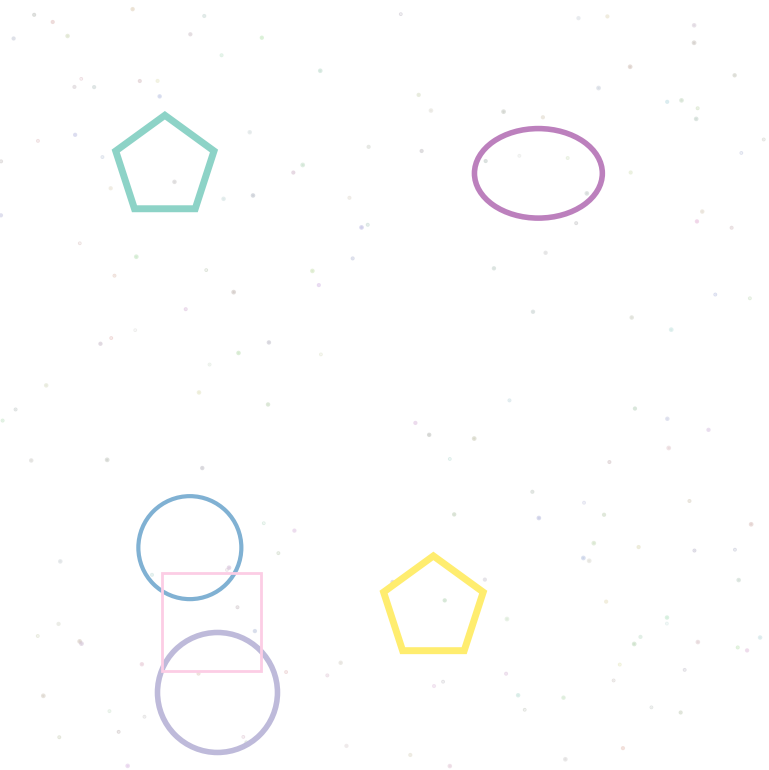[{"shape": "pentagon", "thickness": 2.5, "radius": 0.34, "center": [0.214, 0.783]}, {"shape": "circle", "thickness": 2, "radius": 0.39, "center": [0.282, 0.101]}, {"shape": "circle", "thickness": 1.5, "radius": 0.33, "center": [0.247, 0.289]}, {"shape": "square", "thickness": 1, "radius": 0.32, "center": [0.275, 0.192]}, {"shape": "oval", "thickness": 2, "radius": 0.42, "center": [0.699, 0.775]}, {"shape": "pentagon", "thickness": 2.5, "radius": 0.34, "center": [0.563, 0.21]}]